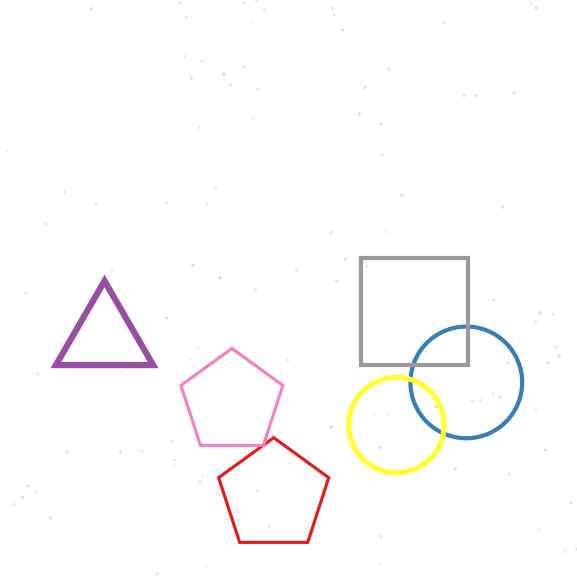[{"shape": "pentagon", "thickness": 1.5, "radius": 0.5, "center": [0.474, 0.141]}, {"shape": "circle", "thickness": 2, "radius": 0.48, "center": [0.807, 0.337]}, {"shape": "triangle", "thickness": 3, "radius": 0.49, "center": [0.181, 0.416]}, {"shape": "circle", "thickness": 2.5, "radius": 0.41, "center": [0.686, 0.263]}, {"shape": "pentagon", "thickness": 1.5, "radius": 0.46, "center": [0.402, 0.303]}, {"shape": "square", "thickness": 2, "radius": 0.46, "center": [0.717, 0.46]}]